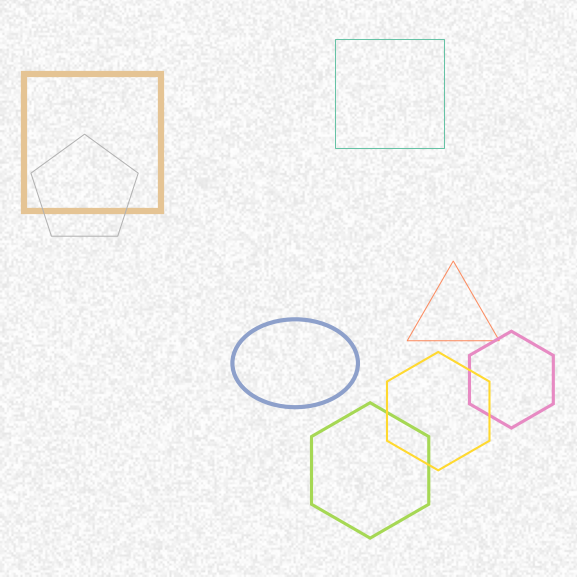[{"shape": "square", "thickness": 0.5, "radius": 0.47, "center": [0.674, 0.837]}, {"shape": "triangle", "thickness": 0.5, "radius": 0.46, "center": [0.785, 0.455]}, {"shape": "oval", "thickness": 2, "radius": 0.54, "center": [0.511, 0.37]}, {"shape": "hexagon", "thickness": 1.5, "radius": 0.42, "center": [0.886, 0.342]}, {"shape": "hexagon", "thickness": 1.5, "radius": 0.59, "center": [0.641, 0.185]}, {"shape": "hexagon", "thickness": 1, "radius": 0.51, "center": [0.759, 0.287]}, {"shape": "square", "thickness": 3, "radius": 0.59, "center": [0.161, 0.752]}, {"shape": "pentagon", "thickness": 0.5, "radius": 0.49, "center": [0.146, 0.669]}]